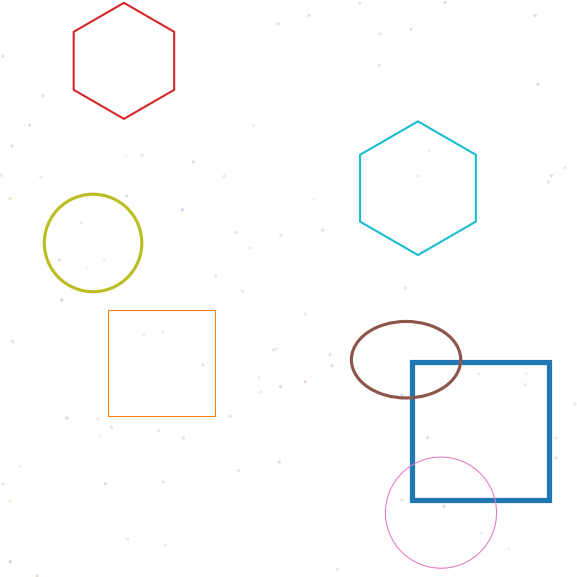[{"shape": "square", "thickness": 2.5, "radius": 0.6, "center": [0.832, 0.253]}, {"shape": "square", "thickness": 0.5, "radius": 0.46, "center": [0.279, 0.37]}, {"shape": "hexagon", "thickness": 1, "radius": 0.5, "center": [0.215, 0.894]}, {"shape": "oval", "thickness": 1.5, "radius": 0.47, "center": [0.703, 0.376]}, {"shape": "circle", "thickness": 0.5, "radius": 0.48, "center": [0.764, 0.111]}, {"shape": "circle", "thickness": 1.5, "radius": 0.42, "center": [0.161, 0.578]}, {"shape": "hexagon", "thickness": 1, "radius": 0.58, "center": [0.724, 0.673]}]